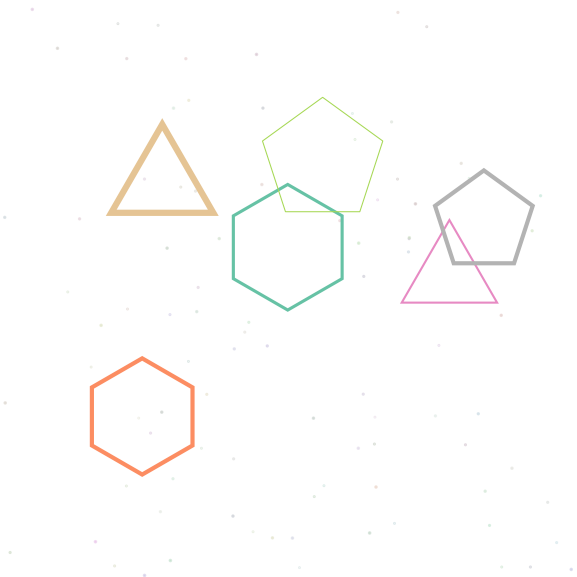[{"shape": "hexagon", "thickness": 1.5, "radius": 0.54, "center": [0.498, 0.571]}, {"shape": "hexagon", "thickness": 2, "radius": 0.5, "center": [0.246, 0.278]}, {"shape": "triangle", "thickness": 1, "radius": 0.48, "center": [0.778, 0.523]}, {"shape": "pentagon", "thickness": 0.5, "radius": 0.55, "center": [0.559, 0.721]}, {"shape": "triangle", "thickness": 3, "radius": 0.51, "center": [0.281, 0.682]}, {"shape": "pentagon", "thickness": 2, "radius": 0.44, "center": [0.838, 0.615]}]